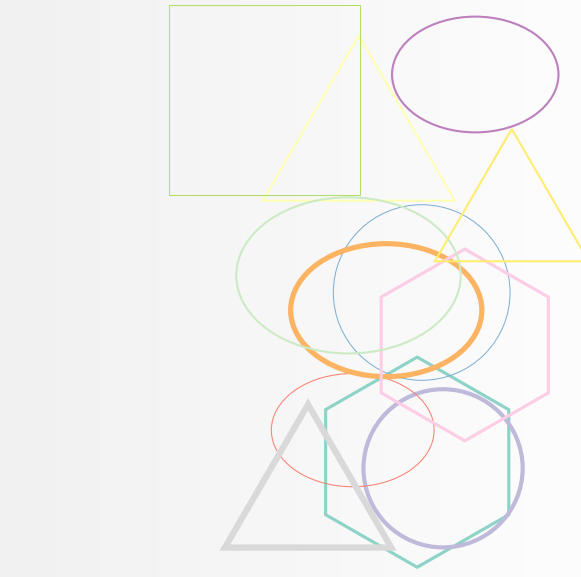[{"shape": "hexagon", "thickness": 1.5, "radius": 0.91, "center": [0.718, 0.199]}, {"shape": "triangle", "thickness": 1, "radius": 0.95, "center": [0.617, 0.747]}, {"shape": "circle", "thickness": 2, "radius": 0.68, "center": [0.762, 0.188]}, {"shape": "oval", "thickness": 0.5, "radius": 0.7, "center": [0.607, 0.254]}, {"shape": "circle", "thickness": 0.5, "radius": 0.76, "center": [0.726, 0.493]}, {"shape": "oval", "thickness": 2.5, "radius": 0.82, "center": [0.665, 0.462]}, {"shape": "square", "thickness": 0.5, "radius": 0.82, "center": [0.455, 0.826]}, {"shape": "hexagon", "thickness": 1.5, "radius": 0.83, "center": [0.8, 0.402]}, {"shape": "triangle", "thickness": 3, "radius": 0.83, "center": [0.53, 0.134]}, {"shape": "oval", "thickness": 1, "radius": 0.72, "center": [0.818, 0.87]}, {"shape": "oval", "thickness": 1, "radius": 0.97, "center": [0.6, 0.522]}, {"shape": "triangle", "thickness": 1, "radius": 0.76, "center": [0.88, 0.623]}]